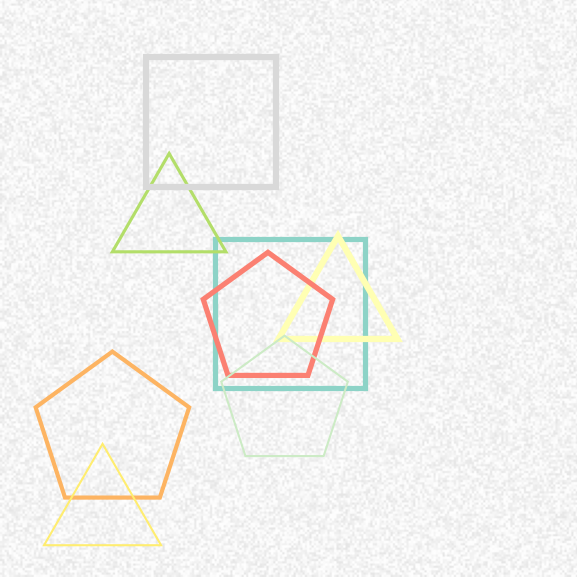[{"shape": "square", "thickness": 2.5, "radius": 0.65, "center": [0.502, 0.456]}, {"shape": "triangle", "thickness": 3, "radius": 0.59, "center": [0.585, 0.472]}, {"shape": "pentagon", "thickness": 2.5, "radius": 0.59, "center": [0.464, 0.444]}, {"shape": "pentagon", "thickness": 2, "radius": 0.7, "center": [0.195, 0.251]}, {"shape": "triangle", "thickness": 1.5, "radius": 0.57, "center": [0.293, 0.62]}, {"shape": "square", "thickness": 3, "radius": 0.56, "center": [0.365, 0.788]}, {"shape": "pentagon", "thickness": 1, "radius": 0.58, "center": [0.493, 0.303]}, {"shape": "triangle", "thickness": 1, "radius": 0.58, "center": [0.178, 0.114]}]